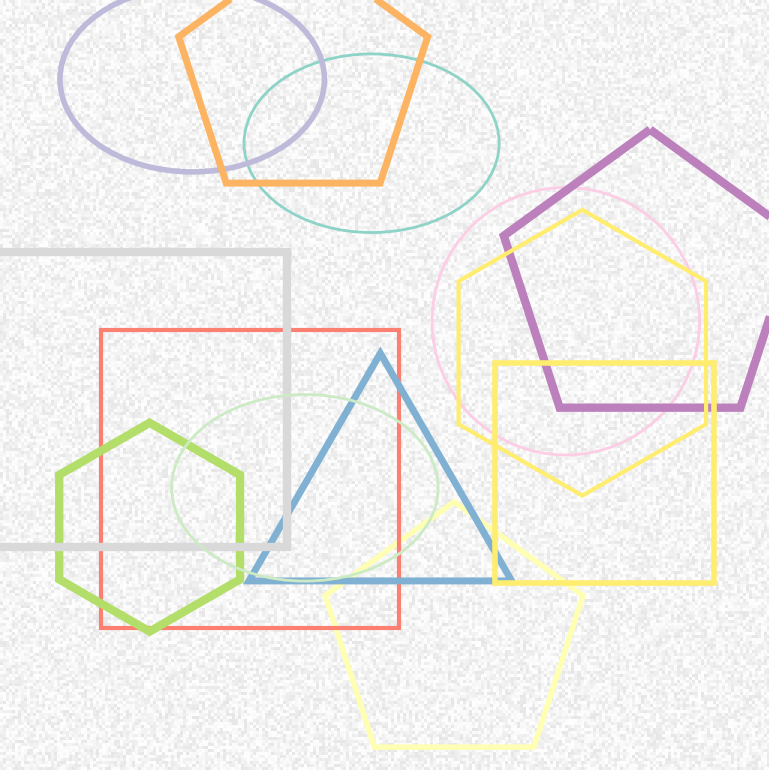[{"shape": "oval", "thickness": 1, "radius": 0.83, "center": [0.483, 0.814]}, {"shape": "pentagon", "thickness": 2, "radius": 0.88, "center": [0.59, 0.172]}, {"shape": "oval", "thickness": 2, "radius": 0.86, "center": [0.25, 0.897]}, {"shape": "square", "thickness": 1.5, "radius": 0.97, "center": [0.324, 0.378]}, {"shape": "triangle", "thickness": 2.5, "radius": 0.99, "center": [0.494, 0.344]}, {"shape": "pentagon", "thickness": 2.5, "radius": 0.85, "center": [0.394, 0.9]}, {"shape": "hexagon", "thickness": 3, "radius": 0.68, "center": [0.194, 0.315]}, {"shape": "circle", "thickness": 1, "radius": 0.87, "center": [0.735, 0.583]}, {"shape": "square", "thickness": 3, "radius": 0.96, "center": [0.181, 0.481]}, {"shape": "pentagon", "thickness": 3, "radius": 1.0, "center": [0.844, 0.632]}, {"shape": "oval", "thickness": 1, "radius": 0.87, "center": [0.396, 0.366]}, {"shape": "square", "thickness": 2, "radius": 0.71, "center": [0.785, 0.385]}, {"shape": "hexagon", "thickness": 1.5, "radius": 0.93, "center": [0.756, 0.542]}]